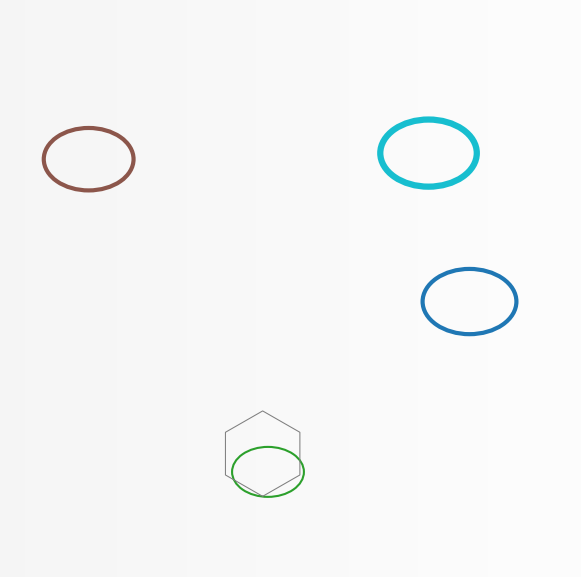[{"shape": "oval", "thickness": 2, "radius": 0.4, "center": [0.808, 0.477]}, {"shape": "oval", "thickness": 1, "radius": 0.31, "center": [0.461, 0.182]}, {"shape": "oval", "thickness": 2, "radius": 0.39, "center": [0.153, 0.723]}, {"shape": "hexagon", "thickness": 0.5, "radius": 0.37, "center": [0.452, 0.214]}, {"shape": "oval", "thickness": 3, "radius": 0.42, "center": [0.737, 0.734]}]